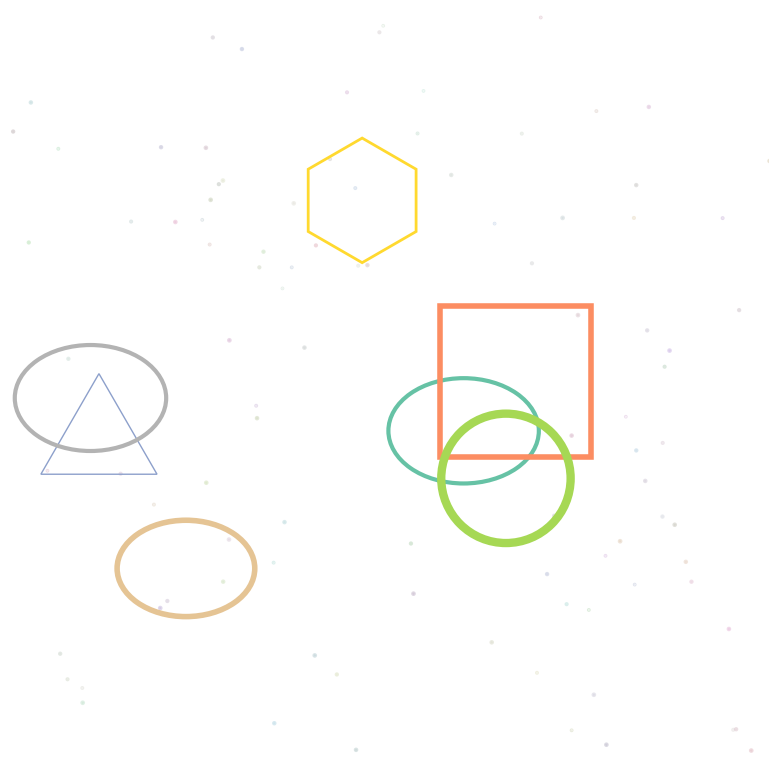[{"shape": "oval", "thickness": 1.5, "radius": 0.49, "center": [0.602, 0.44]}, {"shape": "square", "thickness": 2, "radius": 0.49, "center": [0.669, 0.505]}, {"shape": "triangle", "thickness": 0.5, "radius": 0.44, "center": [0.129, 0.428]}, {"shape": "circle", "thickness": 3, "radius": 0.42, "center": [0.657, 0.379]}, {"shape": "hexagon", "thickness": 1, "radius": 0.4, "center": [0.47, 0.74]}, {"shape": "oval", "thickness": 2, "radius": 0.45, "center": [0.241, 0.262]}, {"shape": "oval", "thickness": 1.5, "radius": 0.49, "center": [0.118, 0.483]}]